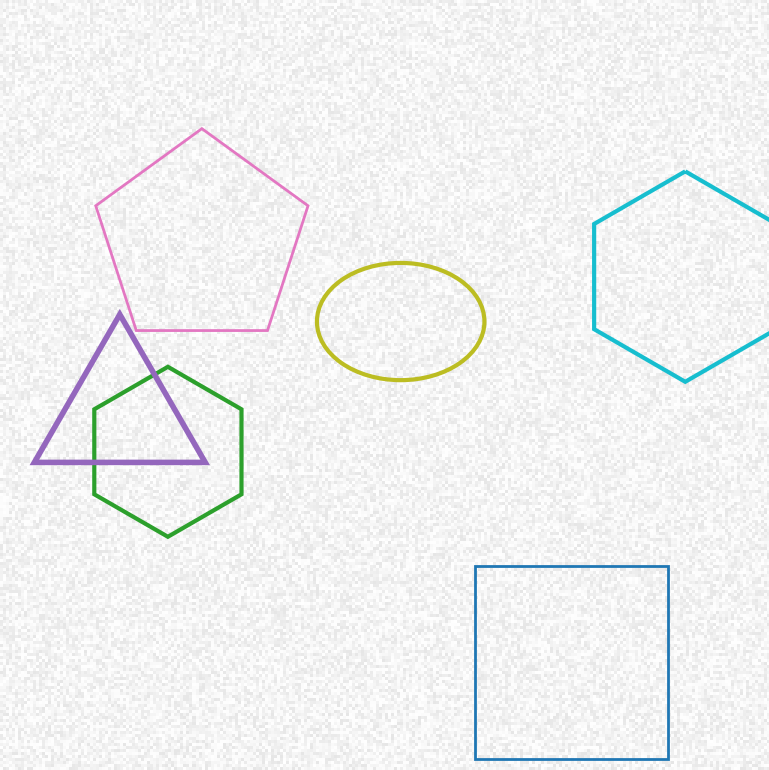[{"shape": "square", "thickness": 1, "radius": 0.63, "center": [0.742, 0.14]}, {"shape": "hexagon", "thickness": 1.5, "radius": 0.55, "center": [0.218, 0.413]}, {"shape": "triangle", "thickness": 2, "radius": 0.64, "center": [0.156, 0.464]}, {"shape": "pentagon", "thickness": 1, "radius": 0.72, "center": [0.262, 0.688]}, {"shape": "oval", "thickness": 1.5, "radius": 0.54, "center": [0.52, 0.582]}, {"shape": "hexagon", "thickness": 1.5, "radius": 0.68, "center": [0.89, 0.641]}]